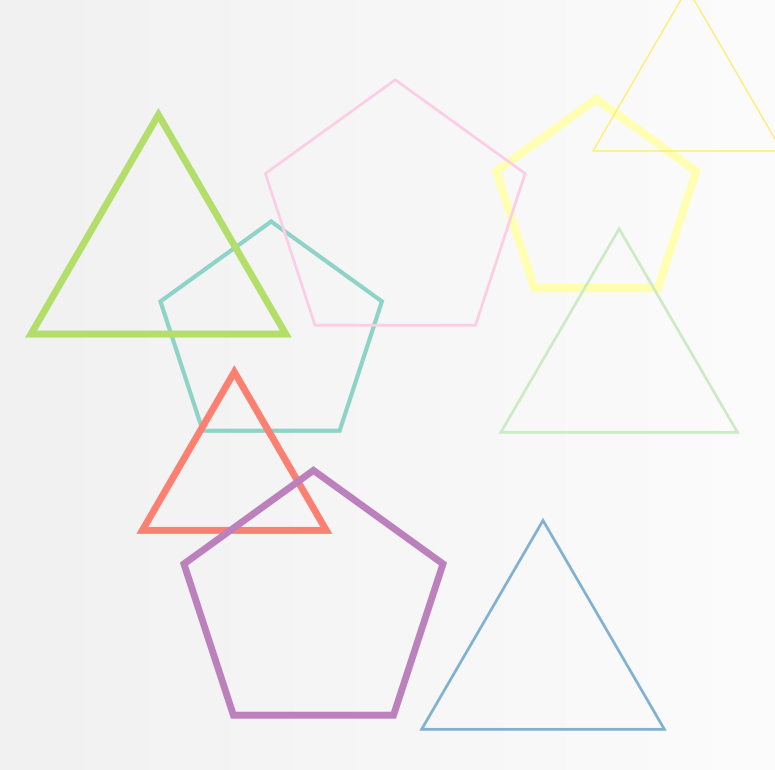[{"shape": "pentagon", "thickness": 1.5, "radius": 0.75, "center": [0.35, 0.562]}, {"shape": "pentagon", "thickness": 3, "radius": 0.68, "center": [0.769, 0.736]}, {"shape": "triangle", "thickness": 2.5, "radius": 0.69, "center": [0.302, 0.38]}, {"shape": "triangle", "thickness": 1, "radius": 0.9, "center": [0.701, 0.143]}, {"shape": "triangle", "thickness": 2.5, "radius": 0.95, "center": [0.204, 0.661]}, {"shape": "pentagon", "thickness": 1, "radius": 0.88, "center": [0.51, 0.72]}, {"shape": "pentagon", "thickness": 2.5, "radius": 0.88, "center": [0.404, 0.213]}, {"shape": "triangle", "thickness": 1, "radius": 0.88, "center": [0.799, 0.527]}, {"shape": "triangle", "thickness": 0.5, "radius": 0.7, "center": [0.887, 0.874]}]